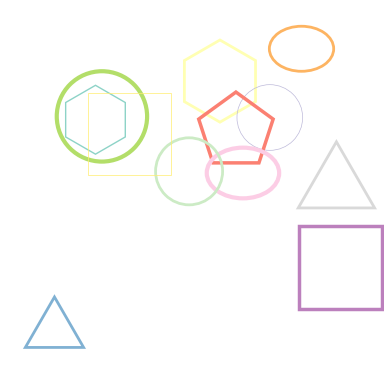[{"shape": "hexagon", "thickness": 1, "radius": 0.45, "center": [0.248, 0.689]}, {"shape": "hexagon", "thickness": 2, "radius": 0.53, "center": [0.571, 0.789]}, {"shape": "circle", "thickness": 0.5, "radius": 0.43, "center": [0.701, 0.695]}, {"shape": "pentagon", "thickness": 2.5, "radius": 0.51, "center": [0.613, 0.659]}, {"shape": "triangle", "thickness": 2, "radius": 0.44, "center": [0.141, 0.141]}, {"shape": "oval", "thickness": 2, "radius": 0.42, "center": [0.783, 0.873]}, {"shape": "circle", "thickness": 3, "radius": 0.59, "center": [0.265, 0.698]}, {"shape": "oval", "thickness": 3, "radius": 0.47, "center": [0.631, 0.551]}, {"shape": "triangle", "thickness": 2, "radius": 0.57, "center": [0.874, 0.517]}, {"shape": "square", "thickness": 2.5, "radius": 0.54, "center": [0.884, 0.305]}, {"shape": "circle", "thickness": 2, "radius": 0.44, "center": [0.491, 0.555]}, {"shape": "square", "thickness": 0.5, "radius": 0.54, "center": [0.336, 0.651]}]